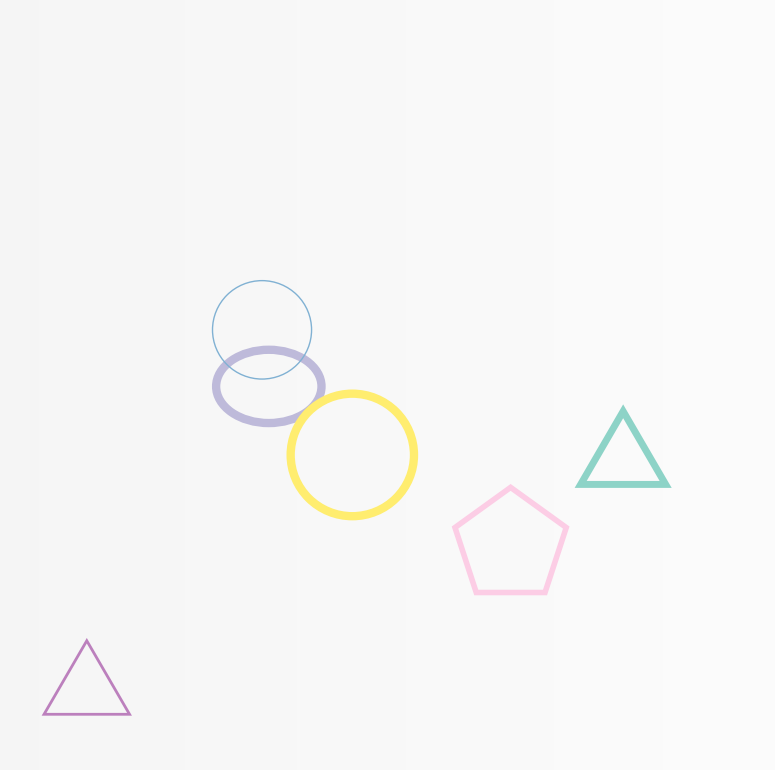[{"shape": "triangle", "thickness": 2.5, "radius": 0.32, "center": [0.804, 0.403]}, {"shape": "oval", "thickness": 3, "radius": 0.34, "center": [0.347, 0.498]}, {"shape": "circle", "thickness": 0.5, "radius": 0.32, "center": [0.338, 0.572]}, {"shape": "pentagon", "thickness": 2, "radius": 0.38, "center": [0.659, 0.292]}, {"shape": "triangle", "thickness": 1, "radius": 0.32, "center": [0.112, 0.104]}, {"shape": "circle", "thickness": 3, "radius": 0.4, "center": [0.455, 0.409]}]